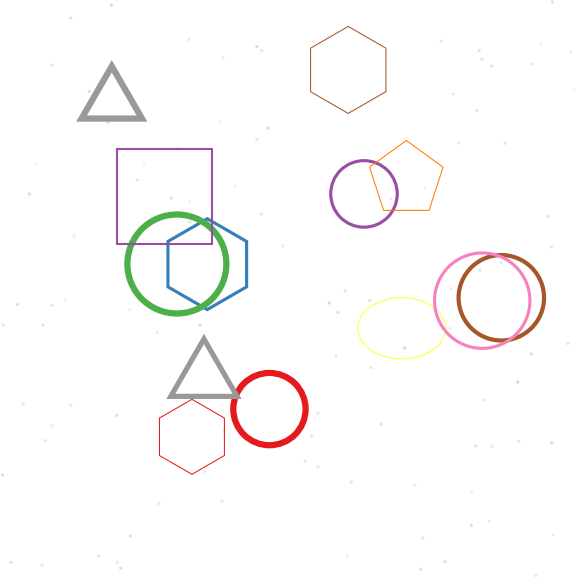[{"shape": "circle", "thickness": 3, "radius": 0.31, "center": [0.467, 0.291]}, {"shape": "hexagon", "thickness": 0.5, "radius": 0.32, "center": [0.332, 0.243]}, {"shape": "hexagon", "thickness": 1.5, "radius": 0.39, "center": [0.359, 0.542]}, {"shape": "circle", "thickness": 3, "radius": 0.43, "center": [0.306, 0.542]}, {"shape": "square", "thickness": 1, "radius": 0.41, "center": [0.285, 0.659]}, {"shape": "circle", "thickness": 1.5, "radius": 0.29, "center": [0.63, 0.663]}, {"shape": "pentagon", "thickness": 0.5, "radius": 0.33, "center": [0.704, 0.689]}, {"shape": "oval", "thickness": 0.5, "radius": 0.38, "center": [0.696, 0.431]}, {"shape": "circle", "thickness": 2, "radius": 0.37, "center": [0.868, 0.484]}, {"shape": "hexagon", "thickness": 0.5, "radius": 0.38, "center": [0.603, 0.878]}, {"shape": "circle", "thickness": 1.5, "radius": 0.41, "center": [0.835, 0.479]}, {"shape": "triangle", "thickness": 2.5, "radius": 0.33, "center": [0.353, 0.346]}, {"shape": "triangle", "thickness": 3, "radius": 0.3, "center": [0.194, 0.824]}]